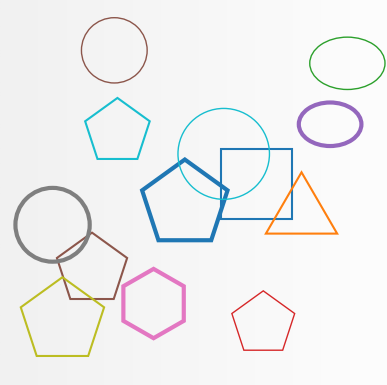[{"shape": "square", "thickness": 1.5, "radius": 0.46, "center": [0.662, 0.522]}, {"shape": "pentagon", "thickness": 3, "radius": 0.58, "center": [0.477, 0.47]}, {"shape": "triangle", "thickness": 1.5, "radius": 0.53, "center": [0.778, 0.446]}, {"shape": "oval", "thickness": 1, "radius": 0.49, "center": [0.896, 0.836]}, {"shape": "pentagon", "thickness": 1, "radius": 0.43, "center": [0.679, 0.159]}, {"shape": "oval", "thickness": 3, "radius": 0.4, "center": [0.852, 0.677]}, {"shape": "pentagon", "thickness": 1.5, "radius": 0.48, "center": [0.237, 0.3]}, {"shape": "circle", "thickness": 1, "radius": 0.42, "center": [0.295, 0.869]}, {"shape": "hexagon", "thickness": 3, "radius": 0.45, "center": [0.396, 0.212]}, {"shape": "circle", "thickness": 3, "radius": 0.48, "center": [0.136, 0.416]}, {"shape": "pentagon", "thickness": 1.5, "radius": 0.57, "center": [0.161, 0.167]}, {"shape": "pentagon", "thickness": 1.5, "radius": 0.44, "center": [0.303, 0.658]}, {"shape": "circle", "thickness": 1, "radius": 0.59, "center": [0.577, 0.6]}]